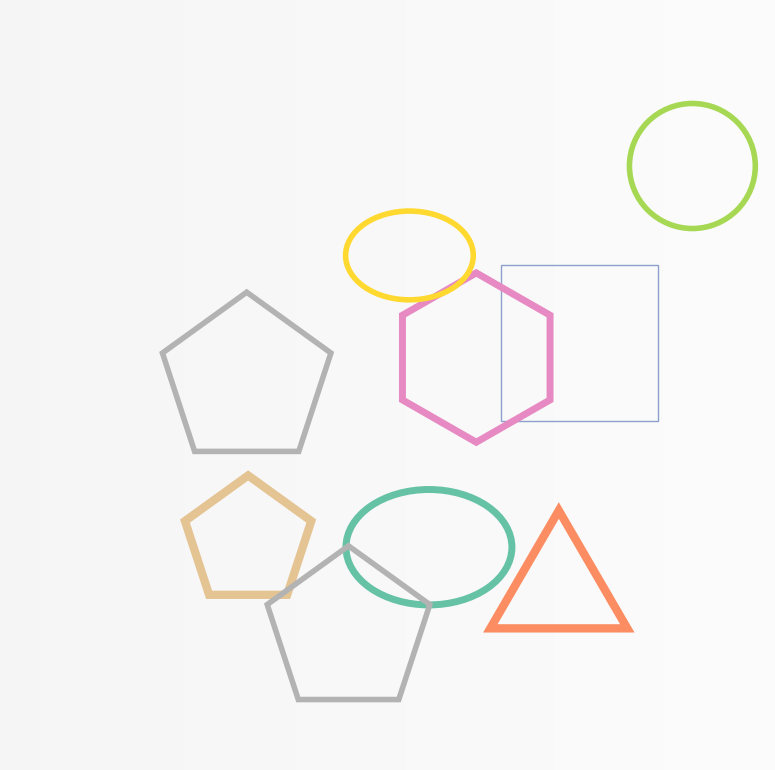[{"shape": "oval", "thickness": 2.5, "radius": 0.54, "center": [0.553, 0.289]}, {"shape": "triangle", "thickness": 3, "radius": 0.51, "center": [0.721, 0.235]}, {"shape": "square", "thickness": 0.5, "radius": 0.51, "center": [0.748, 0.555]}, {"shape": "hexagon", "thickness": 2.5, "radius": 0.55, "center": [0.615, 0.536]}, {"shape": "circle", "thickness": 2, "radius": 0.41, "center": [0.893, 0.784]}, {"shape": "oval", "thickness": 2, "radius": 0.41, "center": [0.528, 0.668]}, {"shape": "pentagon", "thickness": 3, "radius": 0.43, "center": [0.32, 0.297]}, {"shape": "pentagon", "thickness": 2, "radius": 0.55, "center": [0.45, 0.181]}, {"shape": "pentagon", "thickness": 2, "radius": 0.57, "center": [0.318, 0.506]}]